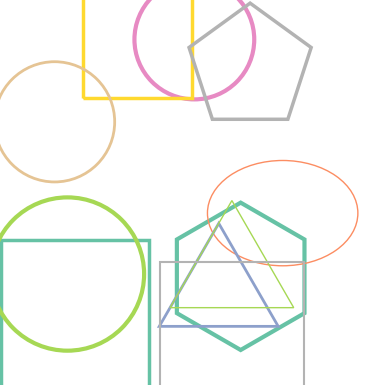[{"shape": "hexagon", "thickness": 3, "radius": 0.96, "center": [0.625, 0.282]}, {"shape": "square", "thickness": 2.5, "radius": 0.96, "center": [0.194, 0.185]}, {"shape": "oval", "thickness": 1, "radius": 0.98, "center": [0.734, 0.446]}, {"shape": "triangle", "thickness": 2, "radius": 0.89, "center": [0.568, 0.242]}, {"shape": "circle", "thickness": 3, "radius": 0.78, "center": [0.505, 0.897]}, {"shape": "triangle", "thickness": 1, "radius": 0.93, "center": [0.602, 0.294]}, {"shape": "circle", "thickness": 3, "radius": 1.0, "center": [0.175, 0.288]}, {"shape": "square", "thickness": 2.5, "radius": 0.71, "center": [0.358, 0.887]}, {"shape": "circle", "thickness": 2, "radius": 0.78, "center": [0.142, 0.684]}, {"shape": "pentagon", "thickness": 2.5, "radius": 0.83, "center": [0.65, 0.825]}, {"shape": "square", "thickness": 1.5, "radius": 0.94, "center": [0.602, 0.131]}]